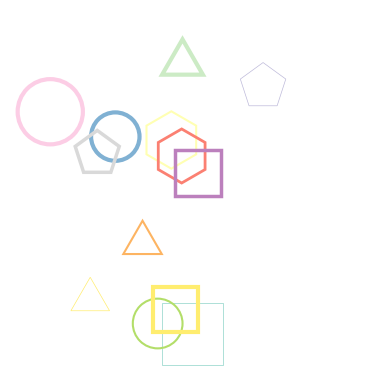[{"shape": "square", "thickness": 0.5, "radius": 0.4, "center": [0.5, 0.132]}, {"shape": "hexagon", "thickness": 1.5, "radius": 0.37, "center": [0.445, 0.636]}, {"shape": "pentagon", "thickness": 0.5, "radius": 0.31, "center": [0.683, 0.775]}, {"shape": "hexagon", "thickness": 2, "radius": 0.35, "center": [0.472, 0.595]}, {"shape": "circle", "thickness": 3, "radius": 0.31, "center": [0.299, 0.645]}, {"shape": "triangle", "thickness": 1.5, "radius": 0.29, "center": [0.37, 0.369]}, {"shape": "circle", "thickness": 1.5, "radius": 0.32, "center": [0.41, 0.16]}, {"shape": "circle", "thickness": 3, "radius": 0.42, "center": [0.131, 0.71]}, {"shape": "pentagon", "thickness": 2.5, "radius": 0.3, "center": [0.253, 0.601]}, {"shape": "square", "thickness": 2.5, "radius": 0.3, "center": [0.514, 0.55]}, {"shape": "triangle", "thickness": 3, "radius": 0.31, "center": [0.474, 0.837]}, {"shape": "square", "thickness": 3, "radius": 0.29, "center": [0.456, 0.196]}, {"shape": "triangle", "thickness": 0.5, "radius": 0.29, "center": [0.234, 0.222]}]